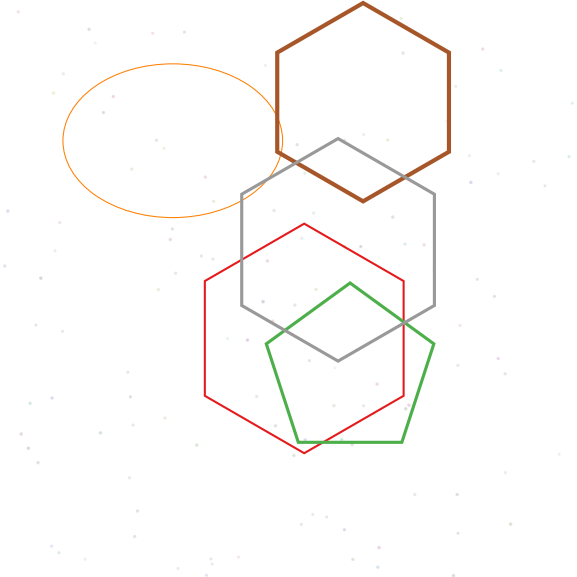[{"shape": "hexagon", "thickness": 1, "radius": 0.99, "center": [0.527, 0.413]}, {"shape": "pentagon", "thickness": 1.5, "radius": 0.76, "center": [0.606, 0.357]}, {"shape": "oval", "thickness": 0.5, "radius": 0.95, "center": [0.299, 0.755]}, {"shape": "hexagon", "thickness": 2, "radius": 0.86, "center": [0.629, 0.822]}, {"shape": "hexagon", "thickness": 1.5, "radius": 0.96, "center": [0.585, 0.567]}]